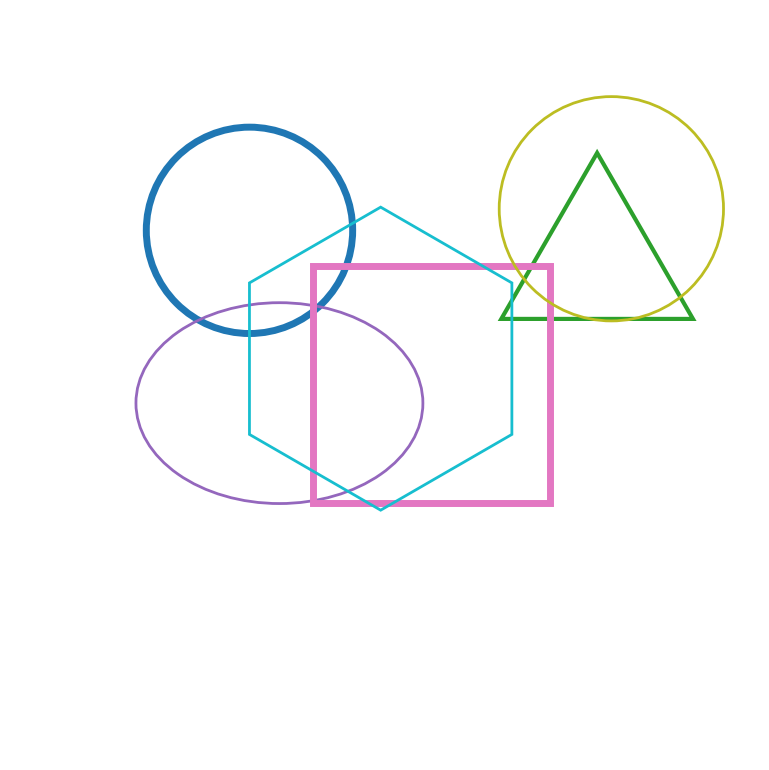[{"shape": "circle", "thickness": 2.5, "radius": 0.67, "center": [0.324, 0.701]}, {"shape": "triangle", "thickness": 1.5, "radius": 0.72, "center": [0.775, 0.658]}, {"shape": "oval", "thickness": 1, "radius": 0.93, "center": [0.363, 0.476]}, {"shape": "square", "thickness": 2.5, "radius": 0.77, "center": [0.561, 0.501]}, {"shape": "circle", "thickness": 1, "radius": 0.73, "center": [0.794, 0.729]}, {"shape": "hexagon", "thickness": 1, "radius": 0.98, "center": [0.494, 0.534]}]